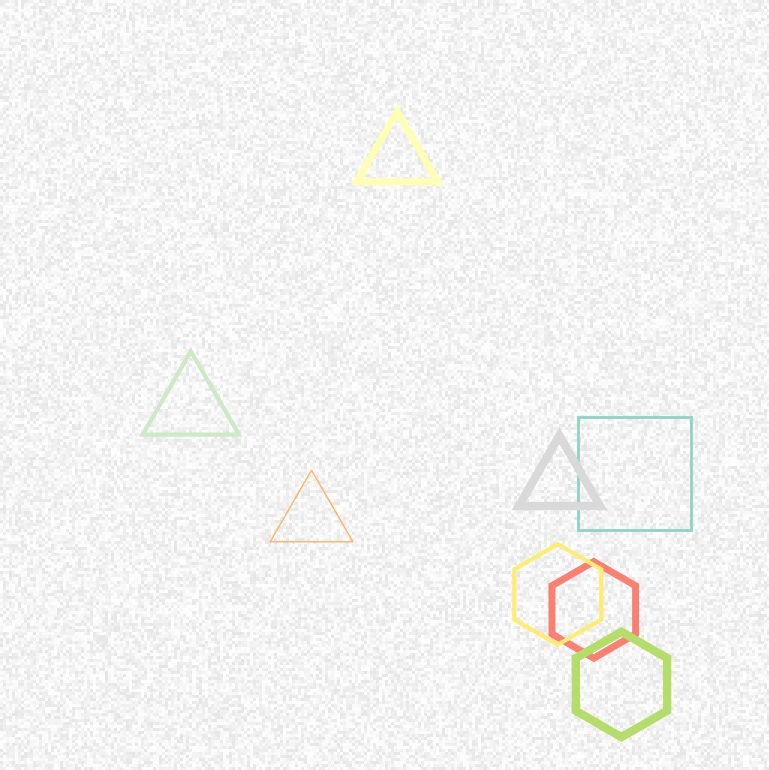[{"shape": "square", "thickness": 1, "radius": 0.37, "center": [0.824, 0.385]}, {"shape": "triangle", "thickness": 2.5, "radius": 0.3, "center": [0.516, 0.794]}, {"shape": "hexagon", "thickness": 2.5, "radius": 0.31, "center": [0.771, 0.208]}, {"shape": "triangle", "thickness": 0.5, "radius": 0.31, "center": [0.405, 0.327]}, {"shape": "hexagon", "thickness": 3, "radius": 0.34, "center": [0.807, 0.111]}, {"shape": "triangle", "thickness": 3, "radius": 0.3, "center": [0.727, 0.373]}, {"shape": "triangle", "thickness": 1.5, "radius": 0.36, "center": [0.248, 0.472]}, {"shape": "hexagon", "thickness": 1.5, "radius": 0.33, "center": [0.724, 0.228]}]